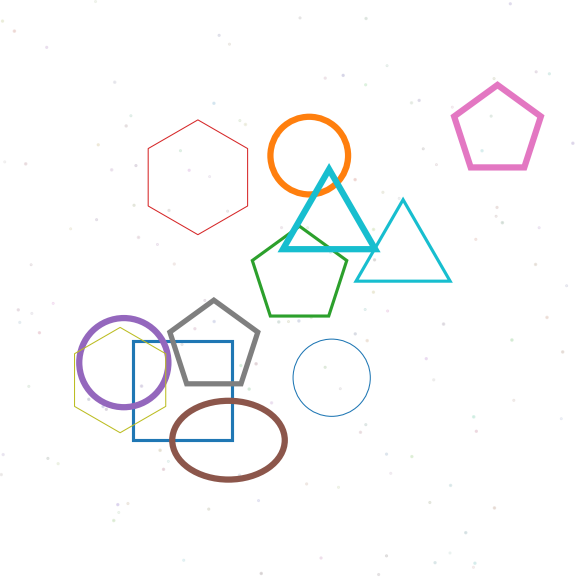[{"shape": "circle", "thickness": 0.5, "radius": 0.33, "center": [0.574, 0.345]}, {"shape": "square", "thickness": 1.5, "radius": 0.43, "center": [0.316, 0.323]}, {"shape": "circle", "thickness": 3, "radius": 0.34, "center": [0.536, 0.73]}, {"shape": "pentagon", "thickness": 1.5, "radius": 0.43, "center": [0.519, 0.521]}, {"shape": "hexagon", "thickness": 0.5, "radius": 0.5, "center": [0.343, 0.692]}, {"shape": "circle", "thickness": 3, "radius": 0.39, "center": [0.214, 0.371]}, {"shape": "oval", "thickness": 3, "radius": 0.49, "center": [0.396, 0.237]}, {"shape": "pentagon", "thickness": 3, "radius": 0.39, "center": [0.861, 0.773]}, {"shape": "pentagon", "thickness": 2.5, "radius": 0.4, "center": [0.37, 0.399]}, {"shape": "hexagon", "thickness": 0.5, "radius": 0.46, "center": [0.208, 0.341]}, {"shape": "triangle", "thickness": 1.5, "radius": 0.47, "center": [0.698, 0.559]}, {"shape": "triangle", "thickness": 3, "radius": 0.46, "center": [0.57, 0.614]}]